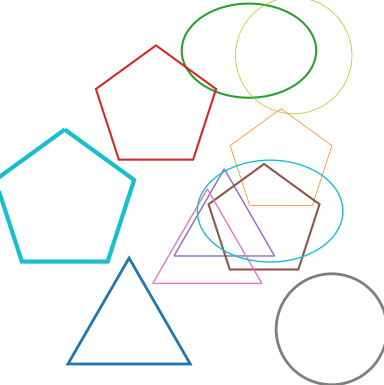[{"shape": "triangle", "thickness": 2, "radius": 0.92, "center": [0.335, 0.146]}, {"shape": "pentagon", "thickness": 0.5, "radius": 0.69, "center": [0.73, 0.579]}, {"shape": "oval", "thickness": 1.5, "radius": 0.87, "center": [0.647, 0.868]}, {"shape": "pentagon", "thickness": 1.5, "radius": 0.82, "center": [0.405, 0.718]}, {"shape": "triangle", "thickness": 1, "radius": 0.75, "center": [0.583, 0.411]}, {"shape": "pentagon", "thickness": 1.5, "radius": 0.76, "center": [0.686, 0.423]}, {"shape": "triangle", "thickness": 1, "radius": 0.82, "center": [0.538, 0.346]}, {"shape": "circle", "thickness": 2, "radius": 0.72, "center": [0.861, 0.145]}, {"shape": "circle", "thickness": 0.5, "radius": 0.76, "center": [0.763, 0.856]}, {"shape": "pentagon", "thickness": 3, "radius": 0.95, "center": [0.168, 0.474]}, {"shape": "oval", "thickness": 1, "radius": 0.95, "center": [0.702, 0.452]}]